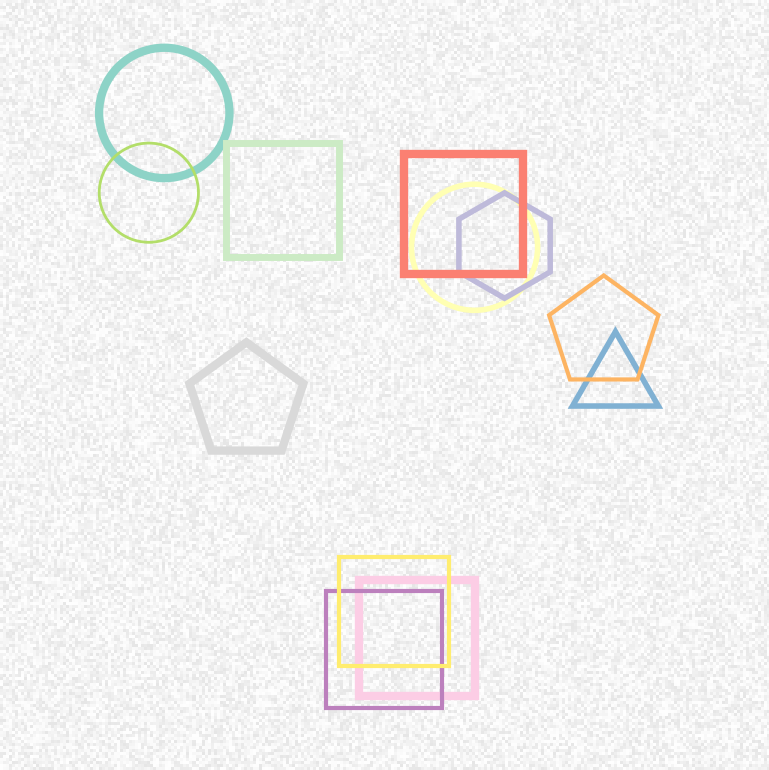[{"shape": "circle", "thickness": 3, "radius": 0.42, "center": [0.213, 0.853]}, {"shape": "circle", "thickness": 2, "radius": 0.41, "center": [0.616, 0.679]}, {"shape": "hexagon", "thickness": 2, "radius": 0.34, "center": [0.655, 0.681]}, {"shape": "square", "thickness": 3, "radius": 0.39, "center": [0.602, 0.722]}, {"shape": "triangle", "thickness": 2, "radius": 0.32, "center": [0.799, 0.505]}, {"shape": "pentagon", "thickness": 1.5, "radius": 0.37, "center": [0.784, 0.568]}, {"shape": "circle", "thickness": 1, "radius": 0.32, "center": [0.193, 0.75]}, {"shape": "square", "thickness": 3, "radius": 0.38, "center": [0.542, 0.171]}, {"shape": "pentagon", "thickness": 3, "radius": 0.39, "center": [0.32, 0.478]}, {"shape": "square", "thickness": 1.5, "radius": 0.38, "center": [0.499, 0.156]}, {"shape": "square", "thickness": 2.5, "radius": 0.37, "center": [0.367, 0.74]}, {"shape": "square", "thickness": 1.5, "radius": 0.35, "center": [0.512, 0.206]}]